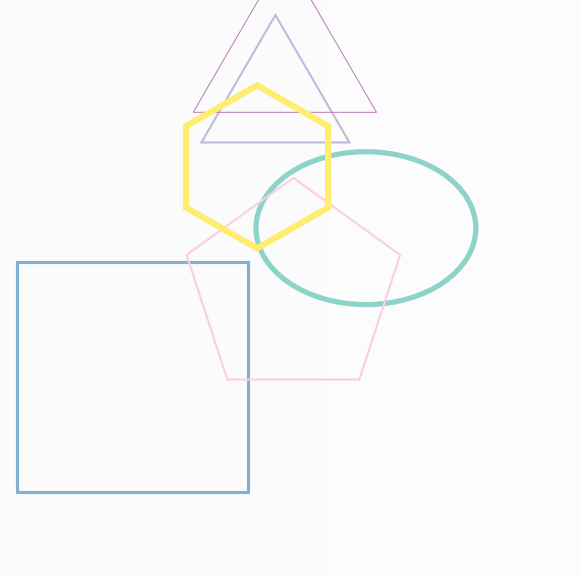[{"shape": "oval", "thickness": 2.5, "radius": 0.95, "center": [0.63, 0.604]}, {"shape": "triangle", "thickness": 1, "radius": 0.74, "center": [0.474, 0.826]}, {"shape": "square", "thickness": 1.5, "radius": 0.99, "center": [0.228, 0.346]}, {"shape": "pentagon", "thickness": 1, "radius": 0.97, "center": [0.505, 0.498]}, {"shape": "triangle", "thickness": 0.5, "radius": 0.91, "center": [0.49, 0.896]}, {"shape": "hexagon", "thickness": 3, "radius": 0.71, "center": [0.442, 0.71]}]